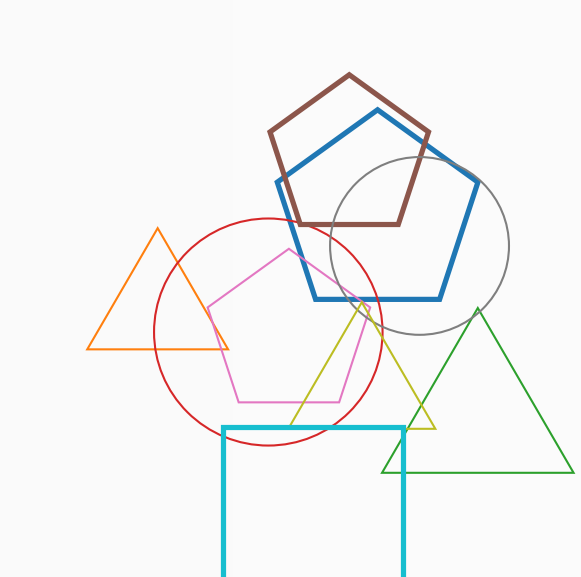[{"shape": "pentagon", "thickness": 2.5, "radius": 0.91, "center": [0.65, 0.628]}, {"shape": "triangle", "thickness": 1, "radius": 0.7, "center": [0.271, 0.464]}, {"shape": "triangle", "thickness": 1, "radius": 0.95, "center": [0.822, 0.276]}, {"shape": "circle", "thickness": 1, "radius": 0.98, "center": [0.462, 0.424]}, {"shape": "pentagon", "thickness": 2.5, "radius": 0.72, "center": [0.601, 0.726]}, {"shape": "pentagon", "thickness": 1, "radius": 0.73, "center": [0.497, 0.421]}, {"shape": "circle", "thickness": 1, "radius": 0.77, "center": [0.722, 0.573]}, {"shape": "triangle", "thickness": 1, "radius": 0.73, "center": [0.622, 0.33]}, {"shape": "square", "thickness": 2.5, "radius": 0.77, "center": [0.539, 0.105]}]